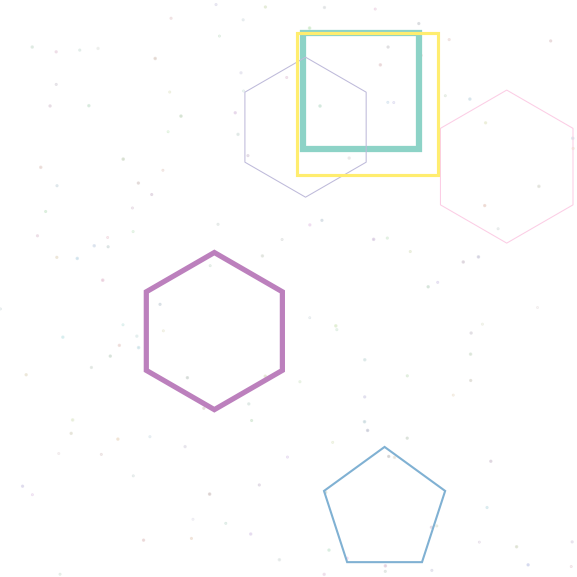[{"shape": "square", "thickness": 3, "radius": 0.5, "center": [0.625, 0.842]}, {"shape": "hexagon", "thickness": 0.5, "radius": 0.61, "center": [0.529, 0.779]}, {"shape": "pentagon", "thickness": 1, "radius": 0.55, "center": [0.666, 0.115]}, {"shape": "hexagon", "thickness": 0.5, "radius": 0.66, "center": [0.877, 0.711]}, {"shape": "hexagon", "thickness": 2.5, "radius": 0.68, "center": [0.371, 0.426]}, {"shape": "square", "thickness": 1.5, "radius": 0.61, "center": [0.636, 0.819]}]